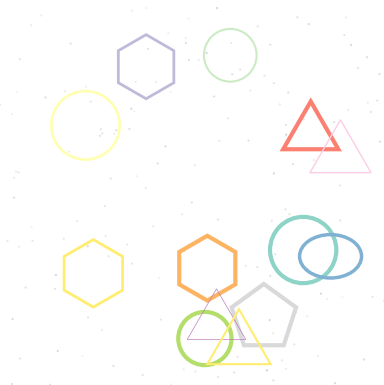[{"shape": "circle", "thickness": 3, "radius": 0.43, "center": [0.787, 0.351]}, {"shape": "circle", "thickness": 2, "radius": 0.44, "center": [0.222, 0.675]}, {"shape": "hexagon", "thickness": 2, "radius": 0.42, "center": [0.379, 0.827]}, {"shape": "triangle", "thickness": 3, "radius": 0.41, "center": [0.807, 0.654]}, {"shape": "oval", "thickness": 2.5, "radius": 0.4, "center": [0.859, 0.334]}, {"shape": "hexagon", "thickness": 3, "radius": 0.42, "center": [0.538, 0.303]}, {"shape": "circle", "thickness": 3, "radius": 0.35, "center": [0.532, 0.121]}, {"shape": "triangle", "thickness": 1, "radius": 0.46, "center": [0.884, 0.597]}, {"shape": "pentagon", "thickness": 3, "radius": 0.44, "center": [0.685, 0.174]}, {"shape": "triangle", "thickness": 0.5, "radius": 0.44, "center": [0.562, 0.162]}, {"shape": "circle", "thickness": 1.5, "radius": 0.34, "center": [0.598, 0.856]}, {"shape": "hexagon", "thickness": 2, "radius": 0.44, "center": [0.242, 0.29]}, {"shape": "triangle", "thickness": 1.5, "radius": 0.48, "center": [0.621, 0.102]}]